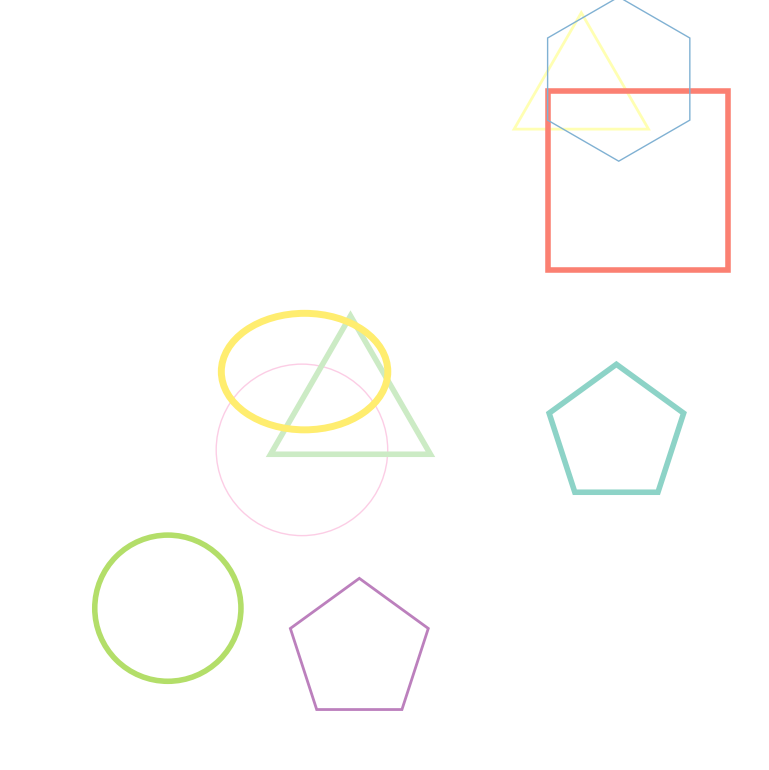[{"shape": "pentagon", "thickness": 2, "radius": 0.46, "center": [0.801, 0.435]}, {"shape": "triangle", "thickness": 1, "radius": 0.5, "center": [0.755, 0.883]}, {"shape": "square", "thickness": 2, "radius": 0.58, "center": [0.829, 0.766]}, {"shape": "hexagon", "thickness": 0.5, "radius": 0.53, "center": [0.804, 0.897]}, {"shape": "circle", "thickness": 2, "radius": 0.47, "center": [0.218, 0.21]}, {"shape": "circle", "thickness": 0.5, "radius": 0.56, "center": [0.392, 0.416]}, {"shape": "pentagon", "thickness": 1, "radius": 0.47, "center": [0.467, 0.155]}, {"shape": "triangle", "thickness": 2, "radius": 0.6, "center": [0.455, 0.47]}, {"shape": "oval", "thickness": 2.5, "radius": 0.54, "center": [0.396, 0.517]}]